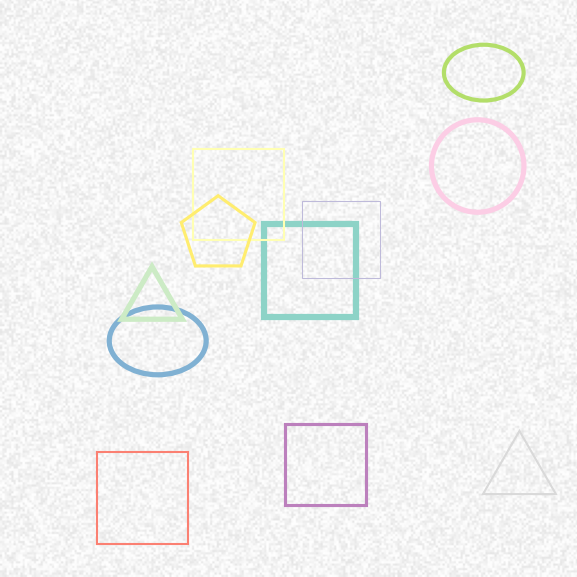[{"shape": "square", "thickness": 3, "radius": 0.4, "center": [0.537, 0.531]}, {"shape": "square", "thickness": 1, "radius": 0.39, "center": [0.413, 0.662]}, {"shape": "square", "thickness": 0.5, "radius": 0.34, "center": [0.59, 0.584]}, {"shape": "square", "thickness": 1, "radius": 0.4, "center": [0.246, 0.137]}, {"shape": "oval", "thickness": 2.5, "radius": 0.42, "center": [0.273, 0.409]}, {"shape": "oval", "thickness": 2, "radius": 0.35, "center": [0.838, 0.873]}, {"shape": "circle", "thickness": 2.5, "radius": 0.4, "center": [0.827, 0.712]}, {"shape": "triangle", "thickness": 1, "radius": 0.36, "center": [0.899, 0.18]}, {"shape": "square", "thickness": 1.5, "radius": 0.35, "center": [0.564, 0.196]}, {"shape": "triangle", "thickness": 2.5, "radius": 0.3, "center": [0.263, 0.477]}, {"shape": "pentagon", "thickness": 1.5, "radius": 0.34, "center": [0.378, 0.593]}]